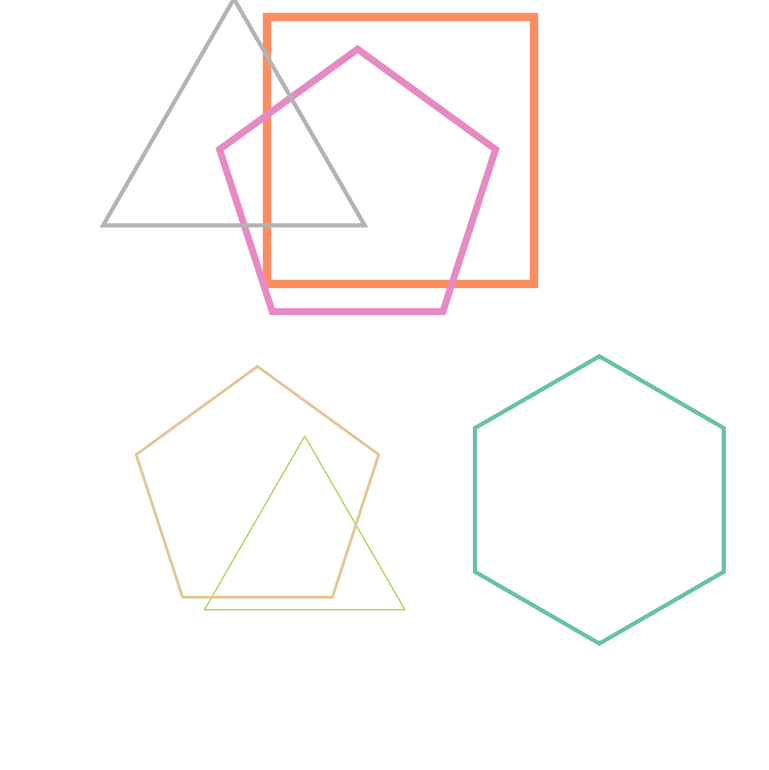[{"shape": "hexagon", "thickness": 1.5, "radius": 0.93, "center": [0.778, 0.351]}, {"shape": "square", "thickness": 3, "radius": 0.87, "center": [0.52, 0.804]}, {"shape": "pentagon", "thickness": 2.5, "radius": 0.94, "center": [0.464, 0.748]}, {"shape": "triangle", "thickness": 0.5, "radius": 0.75, "center": [0.396, 0.283]}, {"shape": "pentagon", "thickness": 1, "radius": 0.83, "center": [0.334, 0.358]}, {"shape": "triangle", "thickness": 1.5, "radius": 0.98, "center": [0.304, 0.805]}]